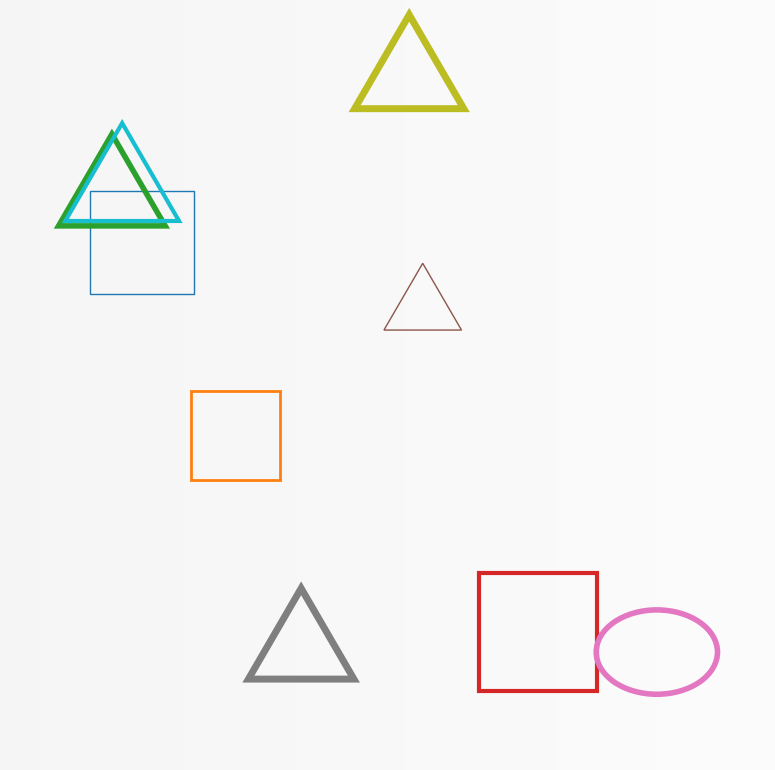[{"shape": "square", "thickness": 0.5, "radius": 0.33, "center": [0.184, 0.686]}, {"shape": "square", "thickness": 1, "radius": 0.29, "center": [0.304, 0.434]}, {"shape": "triangle", "thickness": 2, "radius": 0.4, "center": [0.144, 0.746]}, {"shape": "square", "thickness": 1.5, "radius": 0.38, "center": [0.694, 0.179]}, {"shape": "triangle", "thickness": 0.5, "radius": 0.29, "center": [0.545, 0.6]}, {"shape": "oval", "thickness": 2, "radius": 0.39, "center": [0.848, 0.153]}, {"shape": "triangle", "thickness": 2.5, "radius": 0.39, "center": [0.389, 0.157]}, {"shape": "triangle", "thickness": 2.5, "radius": 0.41, "center": [0.528, 0.9]}, {"shape": "triangle", "thickness": 1.5, "radius": 0.42, "center": [0.158, 0.755]}]